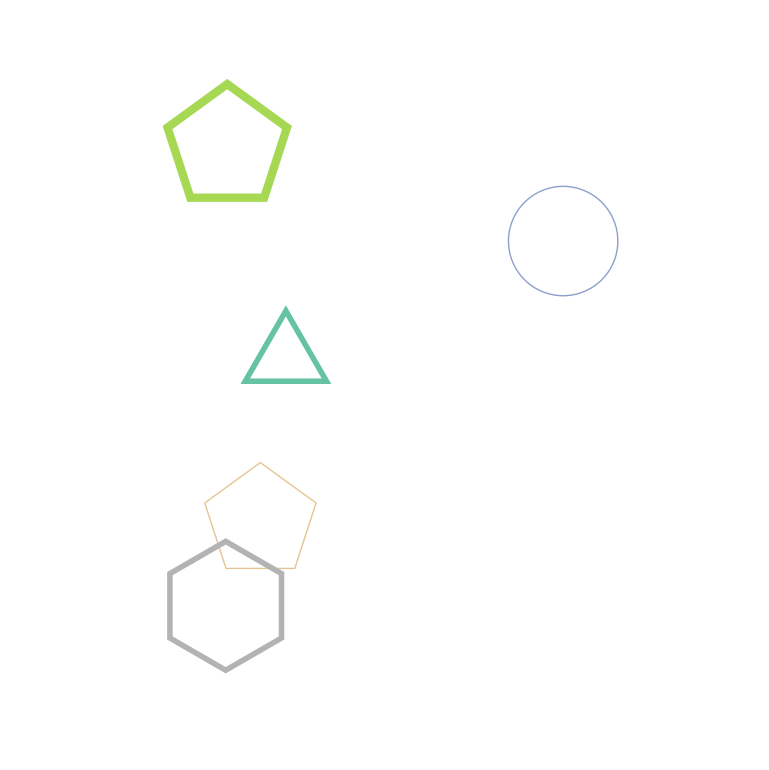[{"shape": "triangle", "thickness": 2, "radius": 0.3, "center": [0.371, 0.535]}, {"shape": "circle", "thickness": 0.5, "radius": 0.36, "center": [0.731, 0.687]}, {"shape": "pentagon", "thickness": 3, "radius": 0.41, "center": [0.295, 0.809]}, {"shape": "pentagon", "thickness": 0.5, "radius": 0.38, "center": [0.338, 0.323]}, {"shape": "hexagon", "thickness": 2, "radius": 0.42, "center": [0.293, 0.213]}]